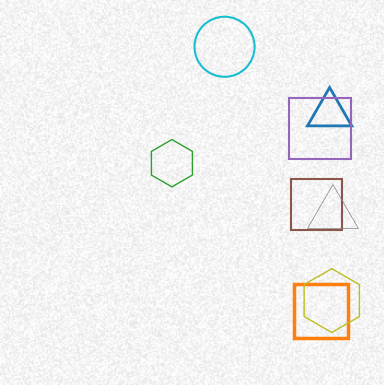[{"shape": "triangle", "thickness": 2, "radius": 0.33, "center": [0.856, 0.706]}, {"shape": "square", "thickness": 2.5, "radius": 0.35, "center": [0.835, 0.192]}, {"shape": "hexagon", "thickness": 1, "radius": 0.31, "center": [0.446, 0.576]}, {"shape": "square", "thickness": 1.5, "radius": 0.4, "center": [0.832, 0.666]}, {"shape": "square", "thickness": 1.5, "radius": 0.33, "center": [0.822, 0.469]}, {"shape": "triangle", "thickness": 0.5, "radius": 0.38, "center": [0.865, 0.444]}, {"shape": "hexagon", "thickness": 1, "radius": 0.41, "center": [0.862, 0.219]}, {"shape": "circle", "thickness": 1.5, "radius": 0.39, "center": [0.583, 0.879]}]